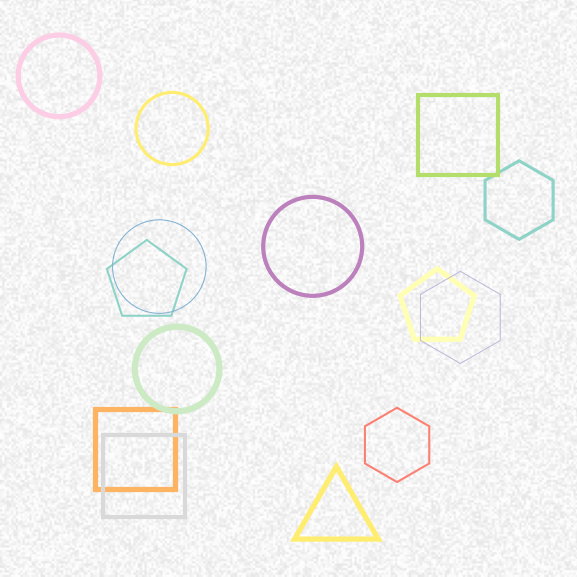[{"shape": "pentagon", "thickness": 1, "radius": 0.36, "center": [0.254, 0.511]}, {"shape": "hexagon", "thickness": 1.5, "radius": 0.34, "center": [0.899, 0.653]}, {"shape": "pentagon", "thickness": 2.5, "radius": 0.34, "center": [0.757, 0.466]}, {"shape": "hexagon", "thickness": 0.5, "radius": 0.4, "center": [0.797, 0.45]}, {"shape": "hexagon", "thickness": 1, "radius": 0.32, "center": [0.688, 0.229]}, {"shape": "circle", "thickness": 0.5, "radius": 0.4, "center": [0.276, 0.538]}, {"shape": "square", "thickness": 2.5, "radius": 0.35, "center": [0.235, 0.222]}, {"shape": "square", "thickness": 2, "radius": 0.35, "center": [0.793, 0.765]}, {"shape": "circle", "thickness": 2.5, "radius": 0.35, "center": [0.102, 0.868]}, {"shape": "square", "thickness": 2, "radius": 0.35, "center": [0.25, 0.175]}, {"shape": "circle", "thickness": 2, "radius": 0.43, "center": [0.541, 0.573]}, {"shape": "circle", "thickness": 3, "radius": 0.37, "center": [0.307, 0.36]}, {"shape": "circle", "thickness": 1.5, "radius": 0.31, "center": [0.298, 0.777]}, {"shape": "triangle", "thickness": 2.5, "radius": 0.42, "center": [0.582, 0.108]}]